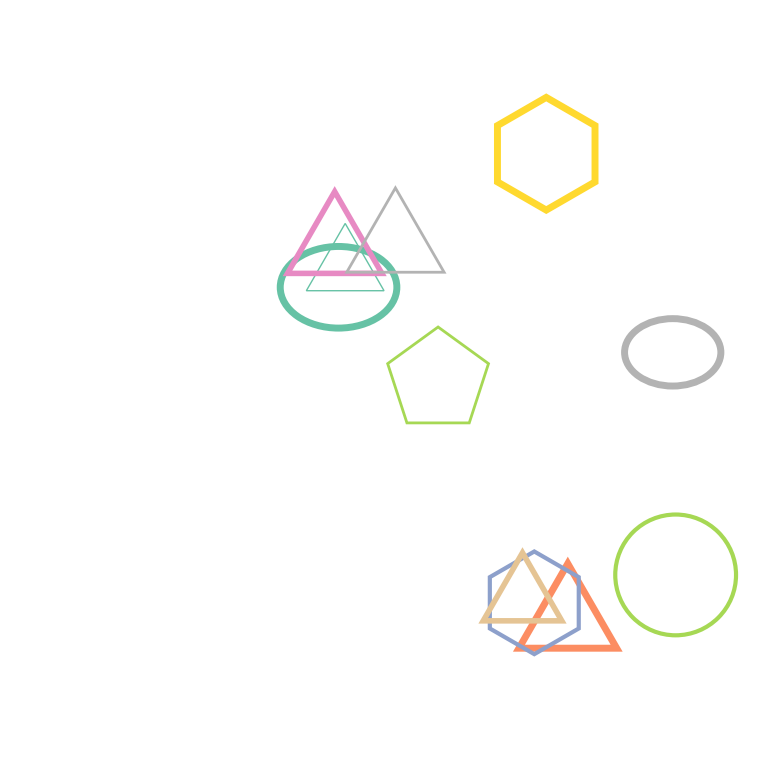[{"shape": "oval", "thickness": 2.5, "radius": 0.38, "center": [0.44, 0.627]}, {"shape": "triangle", "thickness": 0.5, "radius": 0.29, "center": [0.448, 0.652]}, {"shape": "triangle", "thickness": 2.5, "radius": 0.37, "center": [0.737, 0.195]}, {"shape": "hexagon", "thickness": 1.5, "radius": 0.33, "center": [0.694, 0.217]}, {"shape": "triangle", "thickness": 2, "radius": 0.35, "center": [0.435, 0.68]}, {"shape": "pentagon", "thickness": 1, "radius": 0.34, "center": [0.569, 0.506]}, {"shape": "circle", "thickness": 1.5, "radius": 0.39, "center": [0.877, 0.253]}, {"shape": "hexagon", "thickness": 2.5, "radius": 0.37, "center": [0.709, 0.8]}, {"shape": "triangle", "thickness": 2, "radius": 0.29, "center": [0.679, 0.223]}, {"shape": "oval", "thickness": 2.5, "radius": 0.31, "center": [0.874, 0.542]}, {"shape": "triangle", "thickness": 1, "radius": 0.36, "center": [0.514, 0.683]}]